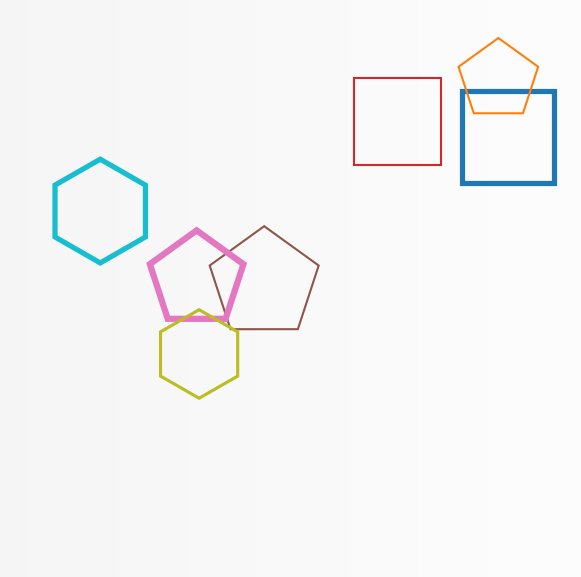[{"shape": "square", "thickness": 2.5, "radius": 0.4, "center": [0.874, 0.762]}, {"shape": "pentagon", "thickness": 1, "radius": 0.36, "center": [0.857, 0.861]}, {"shape": "square", "thickness": 1, "radius": 0.38, "center": [0.684, 0.788]}, {"shape": "pentagon", "thickness": 1, "radius": 0.49, "center": [0.455, 0.509]}, {"shape": "pentagon", "thickness": 3, "radius": 0.42, "center": [0.338, 0.516]}, {"shape": "hexagon", "thickness": 1.5, "radius": 0.38, "center": [0.343, 0.386]}, {"shape": "hexagon", "thickness": 2.5, "radius": 0.45, "center": [0.172, 0.634]}]